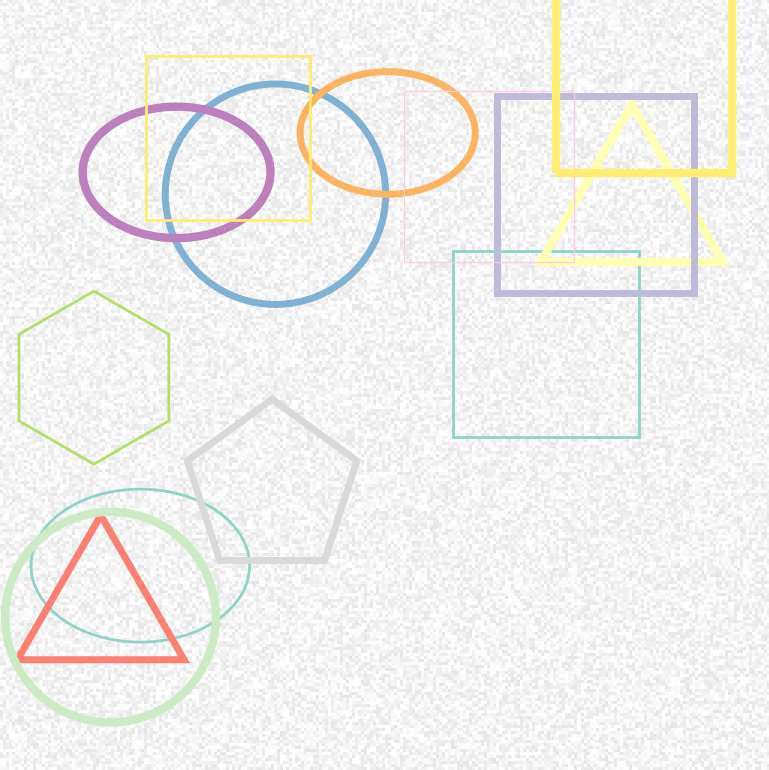[{"shape": "square", "thickness": 1, "radius": 0.6, "center": [0.709, 0.553]}, {"shape": "oval", "thickness": 1, "radius": 0.71, "center": [0.182, 0.265]}, {"shape": "triangle", "thickness": 3, "radius": 0.68, "center": [0.821, 0.728]}, {"shape": "square", "thickness": 2.5, "radius": 0.64, "center": [0.774, 0.747]}, {"shape": "triangle", "thickness": 2.5, "radius": 0.63, "center": [0.131, 0.206]}, {"shape": "circle", "thickness": 2.5, "radius": 0.72, "center": [0.358, 0.748]}, {"shape": "oval", "thickness": 2.5, "radius": 0.57, "center": [0.503, 0.827]}, {"shape": "hexagon", "thickness": 1, "radius": 0.56, "center": [0.122, 0.51]}, {"shape": "square", "thickness": 0.5, "radius": 0.55, "center": [0.635, 0.771]}, {"shape": "pentagon", "thickness": 2.5, "radius": 0.58, "center": [0.353, 0.366]}, {"shape": "oval", "thickness": 3, "radius": 0.61, "center": [0.229, 0.776]}, {"shape": "circle", "thickness": 3, "radius": 0.68, "center": [0.144, 0.199]}, {"shape": "square", "thickness": 1, "radius": 0.53, "center": [0.296, 0.821]}, {"shape": "square", "thickness": 3, "radius": 0.57, "center": [0.837, 0.89]}]